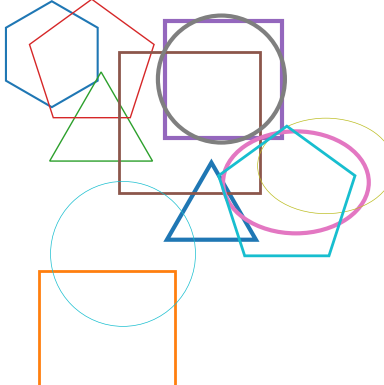[{"shape": "hexagon", "thickness": 1.5, "radius": 0.69, "center": [0.135, 0.859]}, {"shape": "triangle", "thickness": 3, "radius": 0.67, "center": [0.549, 0.444]}, {"shape": "square", "thickness": 2, "radius": 0.89, "center": [0.277, 0.12]}, {"shape": "triangle", "thickness": 1, "radius": 0.77, "center": [0.263, 0.659]}, {"shape": "pentagon", "thickness": 1, "radius": 0.85, "center": [0.238, 0.832]}, {"shape": "square", "thickness": 3, "radius": 0.76, "center": [0.581, 0.793]}, {"shape": "square", "thickness": 2, "radius": 0.92, "center": [0.491, 0.681]}, {"shape": "oval", "thickness": 3, "radius": 0.95, "center": [0.769, 0.526]}, {"shape": "circle", "thickness": 3, "radius": 0.82, "center": [0.575, 0.795]}, {"shape": "oval", "thickness": 0.5, "radius": 0.89, "center": [0.846, 0.569]}, {"shape": "circle", "thickness": 0.5, "radius": 0.94, "center": [0.32, 0.34]}, {"shape": "pentagon", "thickness": 2, "radius": 0.93, "center": [0.745, 0.486]}]